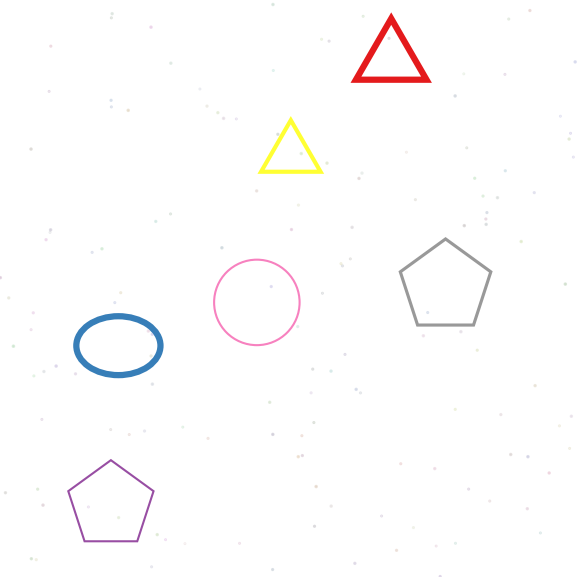[{"shape": "triangle", "thickness": 3, "radius": 0.35, "center": [0.677, 0.896]}, {"shape": "oval", "thickness": 3, "radius": 0.36, "center": [0.205, 0.401]}, {"shape": "pentagon", "thickness": 1, "radius": 0.39, "center": [0.192, 0.125]}, {"shape": "triangle", "thickness": 2, "radius": 0.3, "center": [0.504, 0.731]}, {"shape": "circle", "thickness": 1, "radius": 0.37, "center": [0.445, 0.475]}, {"shape": "pentagon", "thickness": 1.5, "radius": 0.41, "center": [0.772, 0.503]}]